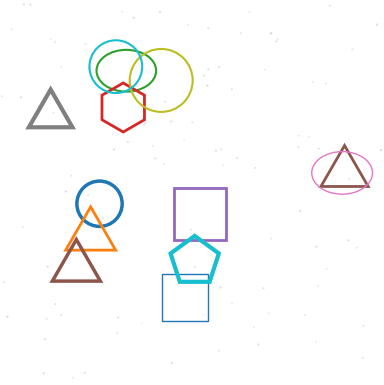[{"shape": "square", "thickness": 1, "radius": 0.3, "center": [0.481, 0.228]}, {"shape": "circle", "thickness": 2.5, "radius": 0.29, "center": [0.258, 0.471]}, {"shape": "triangle", "thickness": 2, "radius": 0.37, "center": [0.235, 0.388]}, {"shape": "oval", "thickness": 1.5, "radius": 0.39, "center": [0.328, 0.816]}, {"shape": "hexagon", "thickness": 2, "radius": 0.32, "center": [0.32, 0.721]}, {"shape": "square", "thickness": 2, "radius": 0.34, "center": [0.518, 0.443]}, {"shape": "triangle", "thickness": 2.5, "radius": 0.36, "center": [0.198, 0.306]}, {"shape": "triangle", "thickness": 2, "radius": 0.35, "center": [0.895, 0.551]}, {"shape": "oval", "thickness": 1, "radius": 0.39, "center": [0.889, 0.551]}, {"shape": "triangle", "thickness": 3, "radius": 0.33, "center": [0.132, 0.702]}, {"shape": "circle", "thickness": 1.5, "radius": 0.41, "center": [0.419, 0.791]}, {"shape": "pentagon", "thickness": 3, "radius": 0.33, "center": [0.506, 0.321]}, {"shape": "circle", "thickness": 1.5, "radius": 0.34, "center": [0.301, 0.827]}]